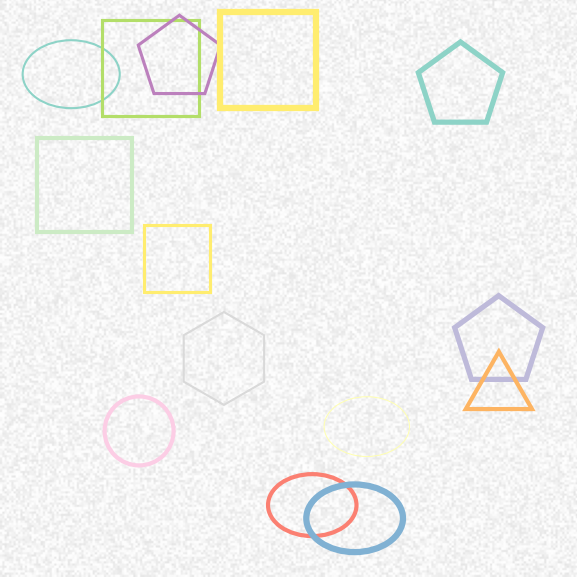[{"shape": "pentagon", "thickness": 2.5, "radius": 0.38, "center": [0.797, 0.85]}, {"shape": "oval", "thickness": 1, "radius": 0.42, "center": [0.123, 0.871]}, {"shape": "oval", "thickness": 0.5, "radius": 0.37, "center": [0.635, 0.26]}, {"shape": "pentagon", "thickness": 2.5, "radius": 0.4, "center": [0.863, 0.407]}, {"shape": "oval", "thickness": 2, "radius": 0.38, "center": [0.541, 0.125]}, {"shape": "oval", "thickness": 3, "radius": 0.42, "center": [0.614, 0.102]}, {"shape": "triangle", "thickness": 2, "radius": 0.33, "center": [0.864, 0.324]}, {"shape": "square", "thickness": 1.5, "radius": 0.42, "center": [0.261, 0.881]}, {"shape": "circle", "thickness": 2, "radius": 0.3, "center": [0.241, 0.253]}, {"shape": "hexagon", "thickness": 1, "radius": 0.4, "center": [0.388, 0.378]}, {"shape": "pentagon", "thickness": 1.5, "radius": 0.37, "center": [0.311, 0.898]}, {"shape": "square", "thickness": 2, "radius": 0.41, "center": [0.146, 0.679]}, {"shape": "square", "thickness": 3, "radius": 0.41, "center": [0.465, 0.895]}, {"shape": "square", "thickness": 1.5, "radius": 0.29, "center": [0.306, 0.552]}]